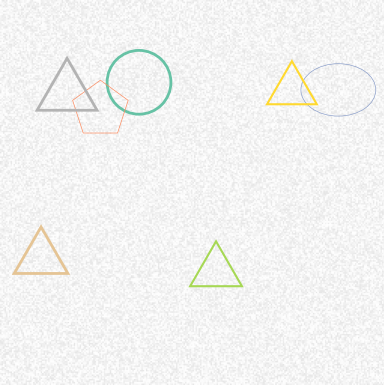[{"shape": "circle", "thickness": 2, "radius": 0.41, "center": [0.361, 0.786]}, {"shape": "pentagon", "thickness": 0.5, "radius": 0.38, "center": [0.261, 0.716]}, {"shape": "oval", "thickness": 0.5, "radius": 0.49, "center": [0.879, 0.766]}, {"shape": "triangle", "thickness": 1.5, "radius": 0.39, "center": [0.561, 0.295]}, {"shape": "triangle", "thickness": 1.5, "radius": 0.37, "center": [0.758, 0.767]}, {"shape": "triangle", "thickness": 2, "radius": 0.4, "center": [0.107, 0.33]}, {"shape": "triangle", "thickness": 2, "radius": 0.45, "center": [0.174, 0.759]}]